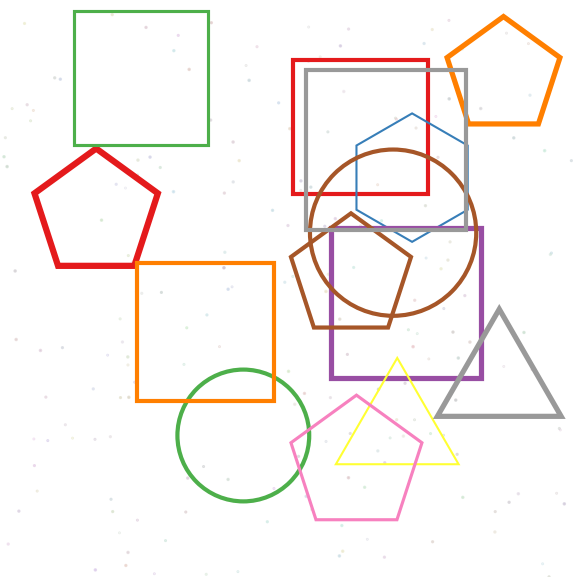[{"shape": "pentagon", "thickness": 3, "radius": 0.56, "center": [0.167, 0.63]}, {"shape": "square", "thickness": 2, "radius": 0.58, "center": [0.624, 0.78]}, {"shape": "hexagon", "thickness": 1, "radius": 0.56, "center": [0.714, 0.692]}, {"shape": "circle", "thickness": 2, "radius": 0.57, "center": [0.421, 0.245]}, {"shape": "square", "thickness": 1.5, "radius": 0.58, "center": [0.244, 0.864]}, {"shape": "square", "thickness": 2.5, "radius": 0.65, "center": [0.703, 0.474]}, {"shape": "square", "thickness": 2, "radius": 0.6, "center": [0.356, 0.424]}, {"shape": "pentagon", "thickness": 2.5, "radius": 0.51, "center": [0.872, 0.868]}, {"shape": "triangle", "thickness": 1, "radius": 0.61, "center": [0.688, 0.257]}, {"shape": "circle", "thickness": 2, "radius": 0.72, "center": [0.681, 0.596]}, {"shape": "pentagon", "thickness": 2, "radius": 0.55, "center": [0.608, 0.52]}, {"shape": "pentagon", "thickness": 1.5, "radius": 0.6, "center": [0.617, 0.196]}, {"shape": "square", "thickness": 2, "radius": 0.69, "center": [0.669, 0.74]}, {"shape": "triangle", "thickness": 2.5, "radius": 0.62, "center": [0.865, 0.34]}]